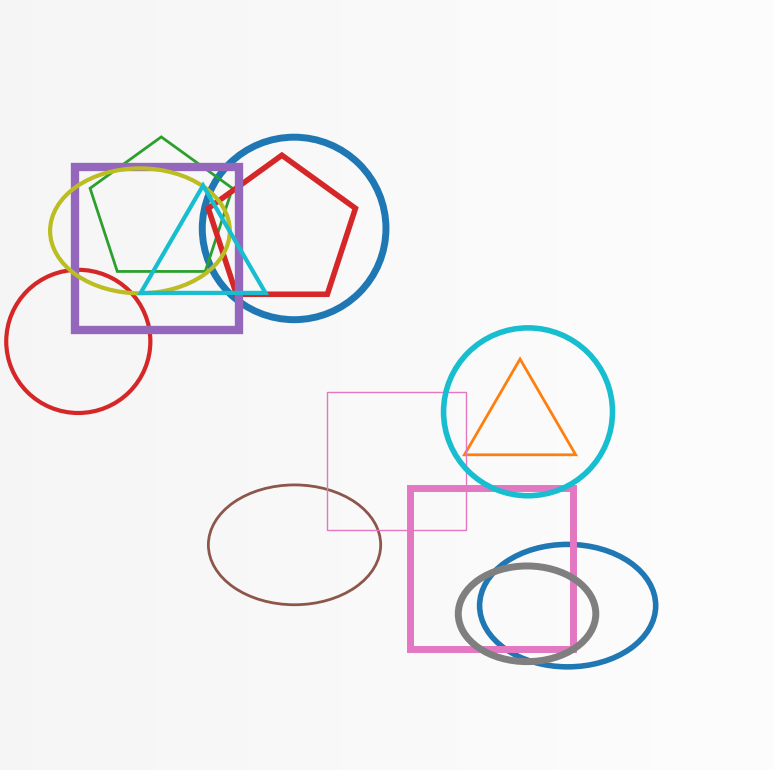[{"shape": "oval", "thickness": 2, "radius": 0.57, "center": [0.732, 0.213]}, {"shape": "circle", "thickness": 2.5, "radius": 0.59, "center": [0.38, 0.703]}, {"shape": "triangle", "thickness": 1, "radius": 0.41, "center": [0.671, 0.451]}, {"shape": "pentagon", "thickness": 1, "radius": 0.48, "center": [0.208, 0.726]}, {"shape": "pentagon", "thickness": 2, "radius": 0.5, "center": [0.364, 0.699]}, {"shape": "circle", "thickness": 1.5, "radius": 0.46, "center": [0.101, 0.557]}, {"shape": "square", "thickness": 3, "radius": 0.53, "center": [0.202, 0.677]}, {"shape": "oval", "thickness": 1, "radius": 0.56, "center": [0.38, 0.292]}, {"shape": "square", "thickness": 2.5, "radius": 0.52, "center": [0.634, 0.262]}, {"shape": "square", "thickness": 0.5, "radius": 0.45, "center": [0.511, 0.401]}, {"shape": "oval", "thickness": 2.5, "radius": 0.44, "center": [0.68, 0.203]}, {"shape": "oval", "thickness": 1.5, "radius": 0.58, "center": [0.181, 0.7]}, {"shape": "triangle", "thickness": 1.5, "radius": 0.46, "center": [0.262, 0.666]}, {"shape": "circle", "thickness": 2, "radius": 0.54, "center": [0.681, 0.465]}]